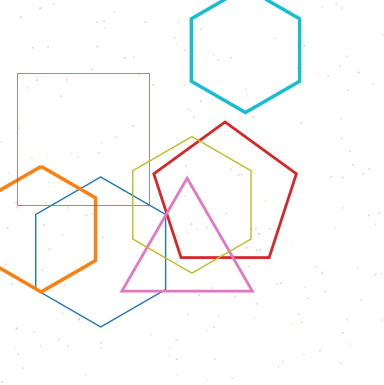[{"shape": "hexagon", "thickness": 1, "radius": 0.97, "center": [0.261, 0.346]}, {"shape": "hexagon", "thickness": 2.5, "radius": 0.81, "center": [0.107, 0.405]}, {"shape": "pentagon", "thickness": 2, "radius": 0.97, "center": [0.585, 0.488]}, {"shape": "square", "thickness": 0.5, "radius": 0.86, "center": [0.215, 0.638]}, {"shape": "triangle", "thickness": 2, "radius": 0.98, "center": [0.486, 0.342]}, {"shape": "hexagon", "thickness": 1, "radius": 0.89, "center": [0.498, 0.468]}, {"shape": "hexagon", "thickness": 2.5, "radius": 0.81, "center": [0.638, 0.87]}]